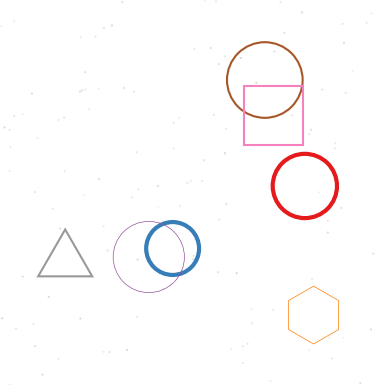[{"shape": "circle", "thickness": 3, "radius": 0.42, "center": [0.792, 0.517]}, {"shape": "circle", "thickness": 3, "radius": 0.34, "center": [0.448, 0.355]}, {"shape": "circle", "thickness": 0.5, "radius": 0.46, "center": [0.386, 0.332]}, {"shape": "hexagon", "thickness": 0.5, "radius": 0.38, "center": [0.814, 0.182]}, {"shape": "circle", "thickness": 1.5, "radius": 0.49, "center": [0.688, 0.792]}, {"shape": "square", "thickness": 1.5, "radius": 0.38, "center": [0.711, 0.7]}, {"shape": "triangle", "thickness": 1.5, "radius": 0.41, "center": [0.169, 0.323]}]